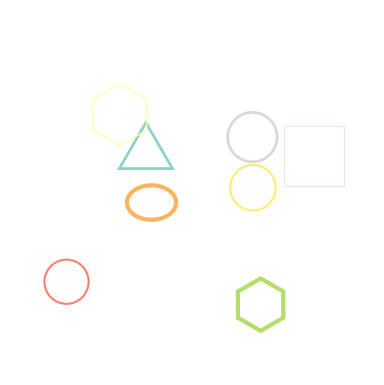[{"shape": "triangle", "thickness": 2, "radius": 0.4, "center": [0.379, 0.602]}, {"shape": "hexagon", "thickness": 1, "radius": 0.4, "center": [0.311, 0.702]}, {"shape": "circle", "thickness": 1.5, "radius": 0.29, "center": [0.173, 0.268]}, {"shape": "oval", "thickness": 3, "radius": 0.32, "center": [0.394, 0.474]}, {"shape": "hexagon", "thickness": 3, "radius": 0.34, "center": [0.677, 0.209]}, {"shape": "circle", "thickness": 2, "radius": 0.32, "center": [0.656, 0.644]}, {"shape": "square", "thickness": 0.5, "radius": 0.39, "center": [0.815, 0.594]}, {"shape": "circle", "thickness": 1.5, "radius": 0.3, "center": [0.657, 0.512]}]